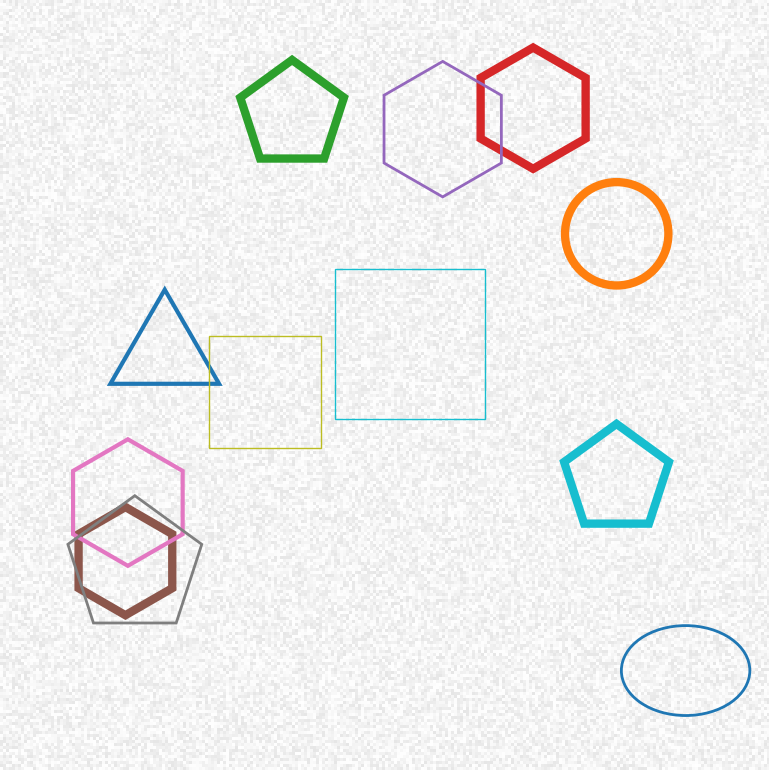[{"shape": "oval", "thickness": 1, "radius": 0.42, "center": [0.89, 0.129]}, {"shape": "triangle", "thickness": 1.5, "radius": 0.41, "center": [0.214, 0.542]}, {"shape": "circle", "thickness": 3, "radius": 0.34, "center": [0.801, 0.696]}, {"shape": "pentagon", "thickness": 3, "radius": 0.35, "center": [0.379, 0.851]}, {"shape": "hexagon", "thickness": 3, "radius": 0.39, "center": [0.692, 0.859]}, {"shape": "hexagon", "thickness": 1, "radius": 0.44, "center": [0.575, 0.832]}, {"shape": "hexagon", "thickness": 3, "radius": 0.35, "center": [0.163, 0.271]}, {"shape": "hexagon", "thickness": 1.5, "radius": 0.41, "center": [0.166, 0.347]}, {"shape": "pentagon", "thickness": 1, "radius": 0.46, "center": [0.175, 0.265]}, {"shape": "square", "thickness": 0.5, "radius": 0.36, "center": [0.344, 0.491]}, {"shape": "square", "thickness": 0.5, "radius": 0.49, "center": [0.532, 0.553]}, {"shape": "pentagon", "thickness": 3, "radius": 0.36, "center": [0.801, 0.378]}]